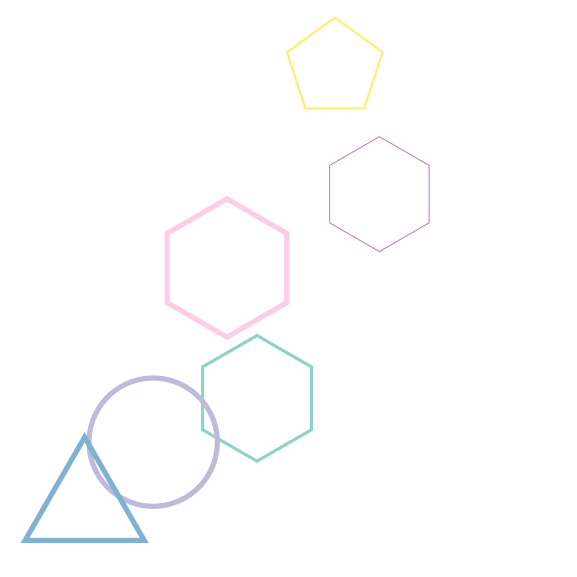[{"shape": "hexagon", "thickness": 1.5, "radius": 0.54, "center": [0.445, 0.309]}, {"shape": "circle", "thickness": 2.5, "radius": 0.56, "center": [0.265, 0.234]}, {"shape": "triangle", "thickness": 2.5, "radius": 0.6, "center": [0.147, 0.123]}, {"shape": "hexagon", "thickness": 2.5, "radius": 0.6, "center": [0.393, 0.535]}, {"shape": "hexagon", "thickness": 0.5, "radius": 0.5, "center": [0.657, 0.663]}, {"shape": "pentagon", "thickness": 1, "radius": 0.43, "center": [0.58, 0.882]}]